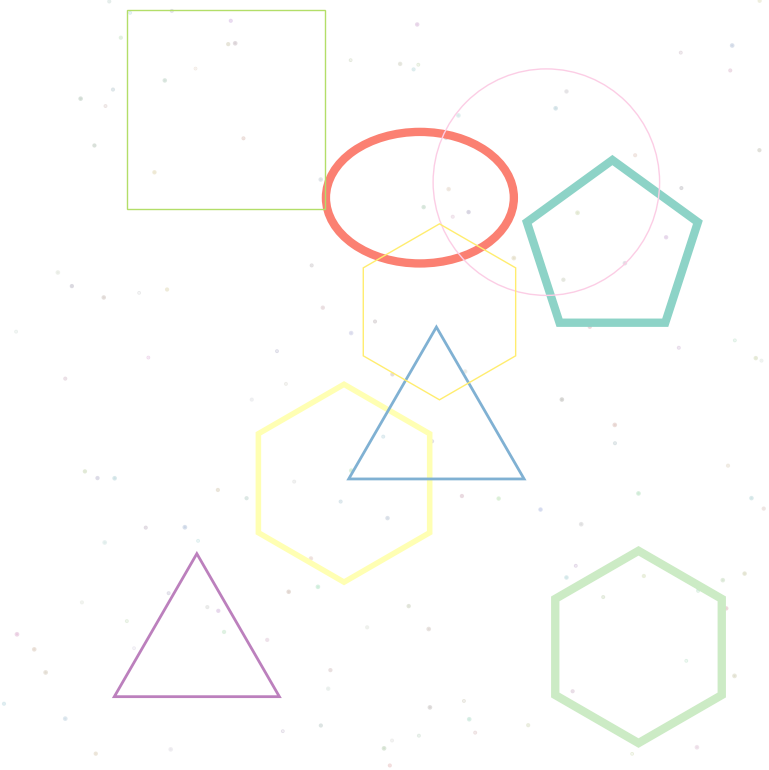[{"shape": "pentagon", "thickness": 3, "radius": 0.58, "center": [0.795, 0.675]}, {"shape": "hexagon", "thickness": 2, "radius": 0.64, "center": [0.447, 0.372]}, {"shape": "oval", "thickness": 3, "radius": 0.61, "center": [0.545, 0.743]}, {"shape": "triangle", "thickness": 1, "radius": 0.66, "center": [0.567, 0.444]}, {"shape": "square", "thickness": 0.5, "radius": 0.64, "center": [0.294, 0.858]}, {"shape": "circle", "thickness": 0.5, "radius": 0.74, "center": [0.71, 0.763]}, {"shape": "triangle", "thickness": 1, "radius": 0.62, "center": [0.256, 0.157]}, {"shape": "hexagon", "thickness": 3, "radius": 0.62, "center": [0.829, 0.16]}, {"shape": "hexagon", "thickness": 0.5, "radius": 0.57, "center": [0.571, 0.595]}]